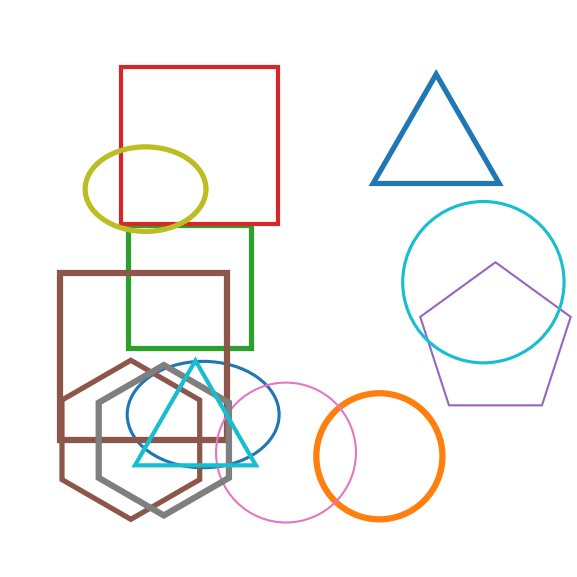[{"shape": "oval", "thickness": 1.5, "radius": 0.66, "center": [0.352, 0.281]}, {"shape": "triangle", "thickness": 2.5, "radius": 0.63, "center": [0.755, 0.744]}, {"shape": "circle", "thickness": 3, "radius": 0.55, "center": [0.657, 0.209]}, {"shape": "square", "thickness": 2.5, "radius": 0.53, "center": [0.328, 0.503]}, {"shape": "square", "thickness": 2, "radius": 0.68, "center": [0.345, 0.747]}, {"shape": "pentagon", "thickness": 1, "radius": 0.68, "center": [0.858, 0.408]}, {"shape": "hexagon", "thickness": 2.5, "radius": 0.69, "center": [0.227, 0.238]}, {"shape": "square", "thickness": 3, "radius": 0.72, "center": [0.248, 0.382]}, {"shape": "circle", "thickness": 1, "radius": 0.61, "center": [0.495, 0.215]}, {"shape": "hexagon", "thickness": 3, "radius": 0.65, "center": [0.284, 0.237]}, {"shape": "oval", "thickness": 2.5, "radius": 0.52, "center": [0.252, 0.672]}, {"shape": "triangle", "thickness": 2, "radius": 0.6, "center": [0.338, 0.254]}, {"shape": "circle", "thickness": 1.5, "radius": 0.7, "center": [0.837, 0.511]}]